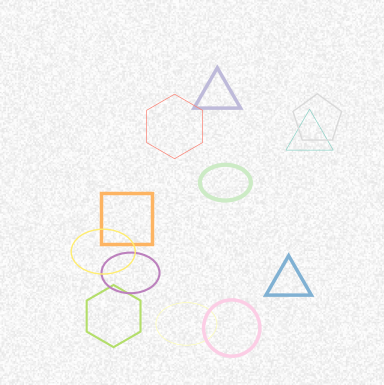[{"shape": "triangle", "thickness": 0.5, "radius": 0.35, "center": [0.804, 0.645]}, {"shape": "oval", "thickness": 0.5, "radius": 0.4, "center": [0.484, 0.159]}, {"shape": "triangle", "thickness": 2.5, "radius": 0.35, "center": [0.564, 0.754]}, {"shape": "hexagon", "thickness": 0.5, "radius": 0.42, "center": [0.453, 0.672]}, {"shape": "triangle", "thickness": 2.5, "radius": 0.34, "center": [0.75, 0.268]}, {"shape": "square", "thickness": 2.5, "radius": 0.33, "center": [0.328, 0.432]}, {"shape": "hexagon", "thickness": 1.5, "radius": 0.4, "center": [0.295, 0.179]}, {"shape": "circle", "thickness": 2.5, "radius": 0.37, "center": [0.602, 0.148]}, {"shape": "pentagon", "thickness": 1, "radius": 0.33, "center": [0.824, 0.69]}, {"shape": "oval", "thickness": 1.5, "radius": 0.38, "center": [0.339, 0.291]}, {"shape": "oval", "thickness": 3, "radius": 0.33, "center": [0.585, 0.526]}, {"shape": "oval", "thickness": 1, "radius": 0.42, "center": [0.268, 0.346]}]